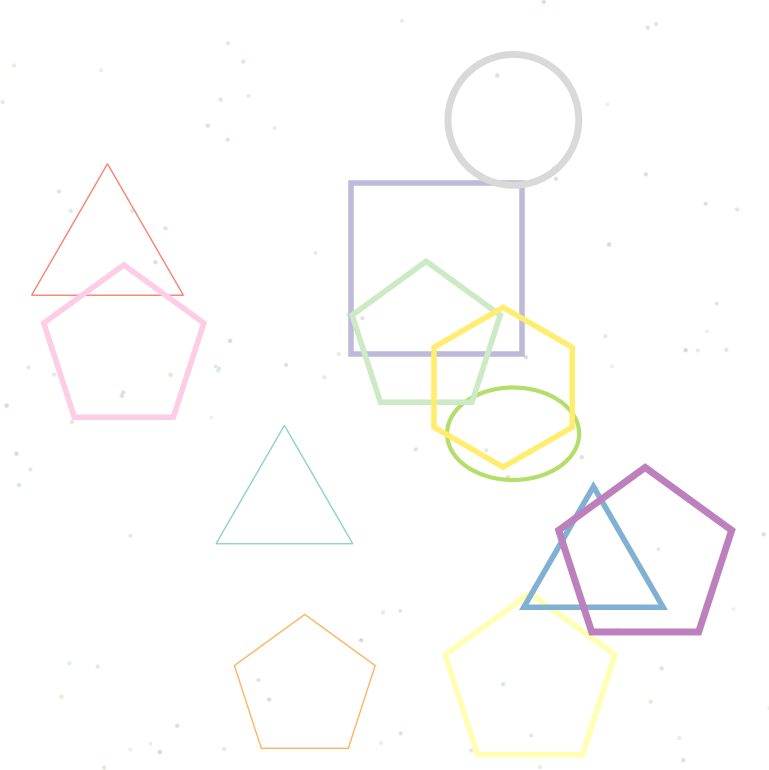[{"shape": "triangle", "thickness": 0.5, "radius": 0.51, "center": [0.369, 0.345]}, {"shape": "pentagon", "thickness": 2, "radius": 0.58, "center": [0.688, 0.114]}, {"shape": "square", "thickness": 2, "radius": 0.56, "center": [0.567, 0.651]}, {"shape": "triangle", "thickness": 0.5, "radius": 0.57, "center": [0.14, 0.673]}, {"shape": "triangle", "thickness": 2, "radius": 0.52, "center": [0.771, 0.264]}, {"shape": "pentagon", "thickness": 0.5, "radius": 0.48, "center": [0.396, 0.106]}, {"shape": "oval", "thickness": 1.5, "radius": 0.43, "center": [0.666, 0.437]}, {"shape": "pentagon", "thickness": 2, "radius": 0.55, "center": [0.161, 0.547]}, {"shape": "circle", "thickness": 2.5, "radius": 0.42, "center": [0.667, 0.844]}, {"shape": "pentagon", "thickness": 2.5, "radius": 0.59, "center": [0.838, 0.275]}, {"shape": "pentagon", "thickness": 2, "radius": 0.51, "center": [0.553, 0.559]}, {"shape": "hexagon", "thickness": 2, "radius": 0.52, "center": [0.653, 0.497]}]